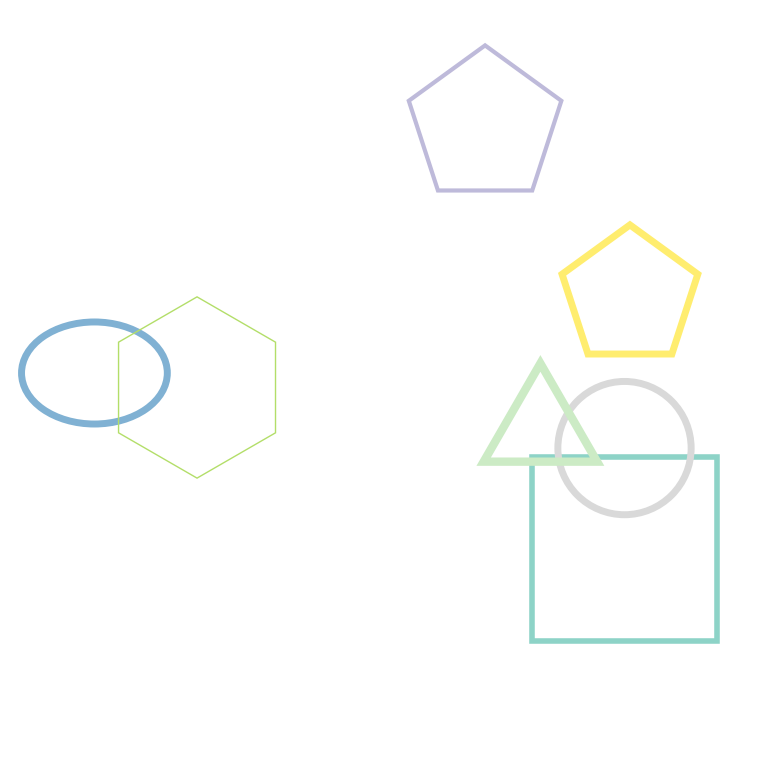[{"shape": "square", "thickness": 2, "radius": 0.6, "center": [0.811, 0.287]}, {"shape": "pentagon", "thickness": 1.5, "radius": 0.52, "center": [0.63, 0.837]}, {"shape": "oval", "thickness": 2.5, "radius": 0.47, "center": [0.123, 0.516]}, {"shape": "hexagon", "thickness": 0.5, "radius": 0.59, "center": [0.256, 0.497]}, {"shape": "circle", "thickness": 2.5, "radius": 0.43, "center": [0.811, 0.418]}, {"shape": "triangle", "thickness": 3, "radius": 0.43, "center": [0.702, 0.443]}, {"shape": "pentagon", "thickness": 2.5, "radius": 0.46, "center": [0.818, 0.615]}]